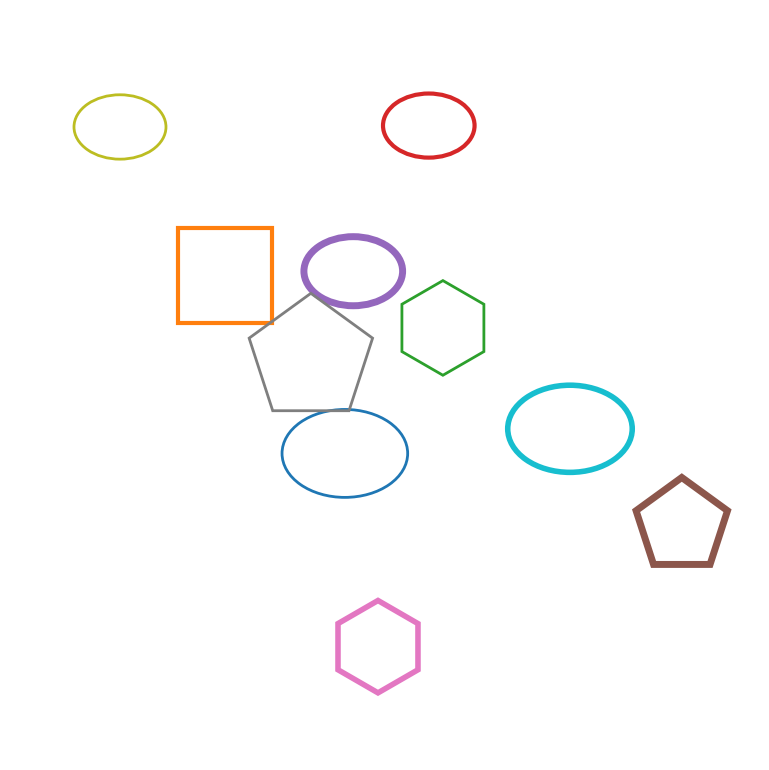[{"shape": "oval", "thickness": 1, "radius": 0.41, "center": [0.448, 0.411]}, {"shape": "square", "thickness": 1.5, "radius": 0.31, "center": [0.292, 0.642]}, {"shape": "hexagon", "thickness": 1, "radius": 0.31, "center": [0.575, 0.574]}, {"shape": "oval", "thickness": 1.5, "radius": 0.3, "center": [0.557, 0.837]}, {"shape": "oval", "thickness": 2.5, "radius": 0.32, "center": [0.459, 0.648]}, {"shape": "pentagon", "thickness": 2.5, "radius": 0.31, "center": [0.885, 0.317]}, {"shape": "hexagon", "thickness": 2, "radius": 0.3, "center": [0.491, 0.16]}, {"shape": "pentagon", "thickness": 1, "radius": 0.42, "center": [0.404, 0.535]}, {"shape": "oval", "thickness": 1, "radius": 0.3, "center": [0.156, 0.835]}, {"shape": "oval", "thickness": 2, "radius": 0.4, "center": [0.74, 0.443]}]